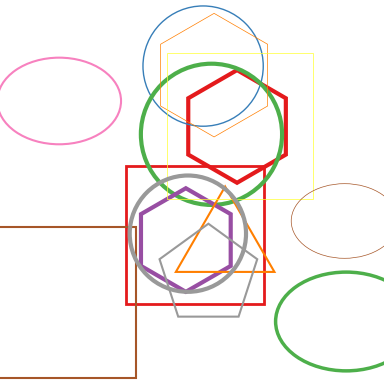[{"shape": "square", "thickness": 2, "radius": 0.9, "center": [0.507, 0.389]}, {"shape": "hexagon", "thickness": 3, "radius": 0.73, "center": [0.616, 0.672]}, {"shape": "circle", "thickness": 1, "radius": 0.78, "center": [0.528, 0.828]}, {"shape": "circle", "thickness": 3, "radius": 0.92, "center": [0.549, 0.651]}, {"shape": "oval", "thickness": 2.5, "radius": 0.92, "center": [0.899, 0.165]}, {"shape": "hexagon", "thickness": 3, "radius": 0.67, "center": [0.483, 0.377]}, {"shape": "hexagon", "thickness": 0.5, "radius": 0.8, "center": [0.556, 0.805]}, {"shape": "triangle", "thickness": 1.5, "radius": 0.74, "center": [0.585, 0.368]}, {"shape": "square", "thickness": 0.5, "radius": 0.95, "center": [0.624, 0.672]}, {"shape": "oval", "thickness": 0.5, "radius": 0.69, "center": [0.895, 0.426]}, {"shape": "square", "thickness": 1.5, "radius": 0.98, "center": [0.157, 0.214]}, {"shape": "oval", "thickness": 1.5, "radius": 0.8, "center": [0.154, 0.738]}, {"shape": "circle", "thickness": 3, "radius": 0.76, "center": [0.488, 0.393]}, {"shape": "pentagon", "thickness": 1.5, "radius": 0.67, "center": [0.541, 0.286]}]